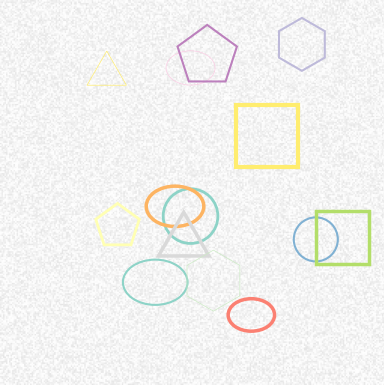[{"shape": "circle", "thickness": 2, "radius": 0.36, "center": [0.495, 0.439]}, {"shape": "oval", "thickness": 1.5, "radius": 0.42, "center": [0.403, 0.267]}, {"shape": "pentagon", "thickness": 2, "radius": 0.3, "center": [0.305, 0.412]}, {"shape": "hexagon", "thickness": 1.5, "radius": 0.34, "center": [0.784, 0.885]}, {"shape": "oval", "thickness": 2.5, "radius": 0.3, "center": [0.653, 0.182]}, {"shape": "circle", "thickness": 1.5, "radius": 0.29, "center": [0.82, 0.378]}, {"shape": "oval", "thickness": 2.5, "radius": 0.37, "center": [0.455, 0.464]}, {"shape": "square", "thickness": 2.5, "radius": 0.34, "center": [0.889, 0.383]}, {"shape": "oval", "thickness": 0.5, "radius": 0.32, "center": [0.495, 0.824]}, {"shape": "triangle", "thickness": 2.5, "radius": 0.38, "center": [0.477, 0.373]}, {"shape": "pentagon", "thickness": 1.5, "radius": 0.41, "center": [0.538, 0.854]}, {"shape": "hexagon", "thickness": 0.5, "radius": 0.4, "center": [0.554, 0.271]}, {"shape": "triangle", "thickness": 0.5, "radius": 0.3, "center": [0.277, 0.808]}, {"shape": "square", "thickness": 3, "radius": 0.4, "center": [0.693, 0.646]}]